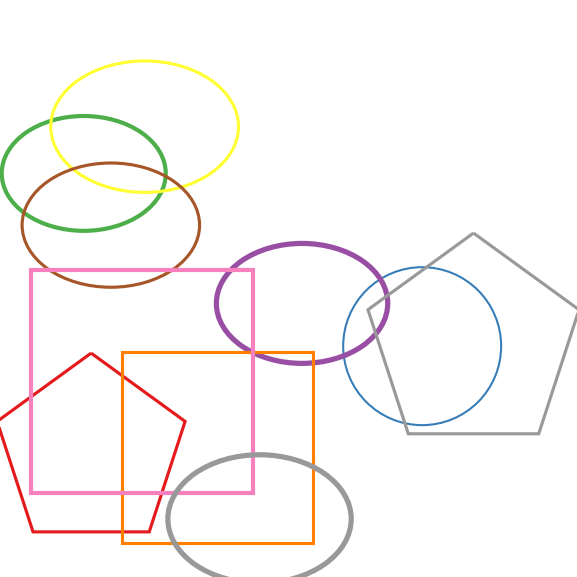[{"shape": "pentagon", "thickness": 1.5, "radius": 0.86, "center": [0.158, 0.217]}, {"shape": "circle", "thickness": 1, "radius": 0.68, "center": [0.731, 0.4]}, {"shape": "oval", "thickness": 2, "radius": 0.71, "center": [0.145, 0.699]}, {"shape": "oval", "thickness": 2.5, "radius": 0.74, "center": [0.523, 0.474]}, {"shape": "square", "thickness": 1.5, "radius": 0.83, "center": [0.377, 0.225]}, {"shape": "oval", "thickness": 1.5, "radius": 0.81, "center": [0.25, 0.78]}, {"shape": "oval", "thickness": 1.5, "radius": 0.77, "center": [0.192, 0.609]}, {"shape": "square", "thickness": 2, "radius": 0.97, "center": [0.246, 0.338]}, {"shape": "oval", "thickness": 2.5, "radius": 0.79, "center": [0.449, 0.101]}, {"shape": "pentagon", "thickness": 1.5, "radius": 0.96, "center": [0.82, 0.403]}]